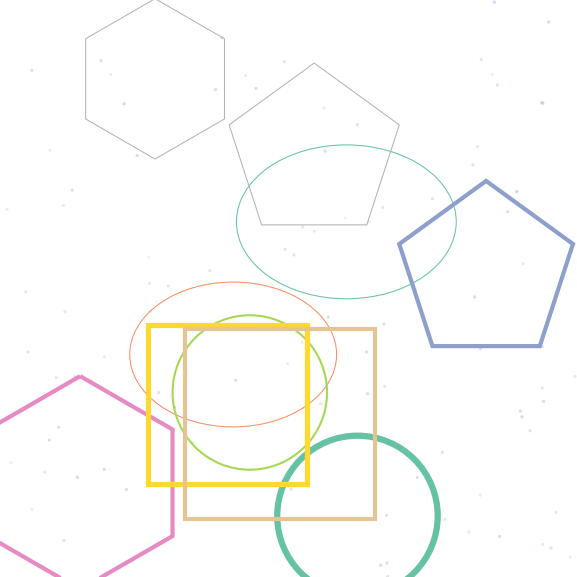[{"shape": "oval", "thickness": 0.5, "radius": 0.95, "center": [0.6, 0.615]}, {"shape": "circle", "thickness": 3, "radius": 0.69, "center": [0.619, 0.106]}, {"shape": "oval", "thickness": 0.5, "radius": 0.9, "center": [0.404, 0.385]}, {"shape": "pentagon", "thickness": 2, "radius": 0.79, "center": [0.842, 0.528]}, {"shape": "hexagon", "thickness": 2, "radius": 0.92, "center": [0.139, 0.163]}, {"shape": "circle", "thickness": 1, "radius": 0.67, "center": [0.433, 0.32]}, {"shape": "square", "thickness": 2.5, "radius": 0.69, "center": [0.393, 0.299]}, {"shape": "square", "thickness": 2, "radius": 0.82, "center": [0.485, 0.264]}, {"shape": "hexagon", "thickness": 0.5, "radius": 0.69, "center": [0.268, 0.863]}, {"shape": "pentagon", "thickness": 0.5, "radius": 0.77, "center": [0.544, 0.735]}]